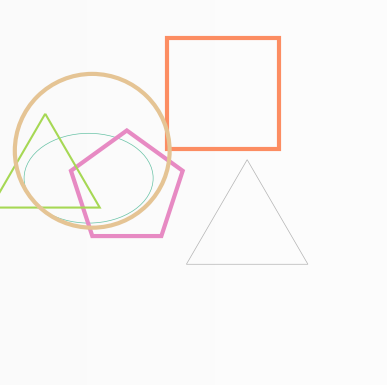[{"shape": "oval", "thickness": 0.5, "radius": 0.83, "center": [0.229, 0.537]}, {"shape": "square", "thickness": 3, "radius": 0.72, "center": [0.577, 0.757]}, {"shape": "pentagon", "thickness": 3, "radius": 0.76, "center": [0.327, 0.509]}, {"shape": "triangle", "thickness": 1.5, "radius": 0.81, "center": [0.117, 0.542]}, {"shape": "circle", "thickness": 3, "radius": 1.0, "center": [0.238, 0.608]}, {"shape": "triangle", "thickness": 0.5, "radius": 0.91, "center": [0.638, 0.404]}]